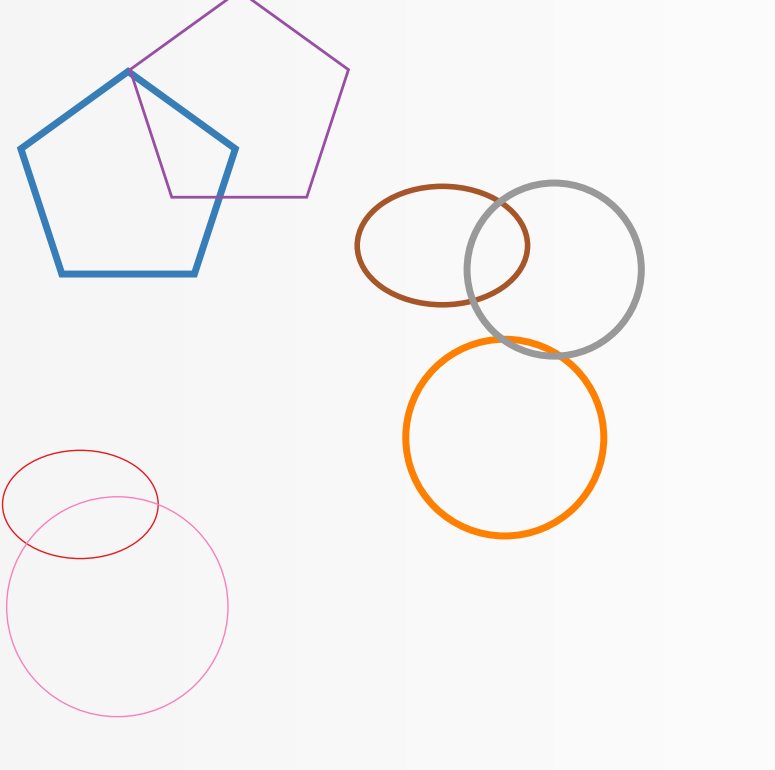[{"shape": "oval", "thickness": 0.5, "radius": 0.5, "center": [0.104, 0.345]}, {"shape": "pentagon", "thickness": 2.5, "radius": 0.73, "center": [0.165, 0.762]}, {"shape": "pentagon", "thickness": 1, "radius": 0.74, "center": [0.309, 0.864]}, {"shape": "circle", "thickness": 2.5, "radius": 0.64, "center": [0.651, 0.432]}, {"shape": "oval", "thickness": 2, "radius": 0.55, "center": [0.571, 0.681]}, {"shape": "circle", "thickness": 0.5, "radius": 0.71, "center": [0.151, 0.212]}, {"shape": "circle", "thickness": 2.5, "radius": 0.56, "center": [0.715, 0.65]}]